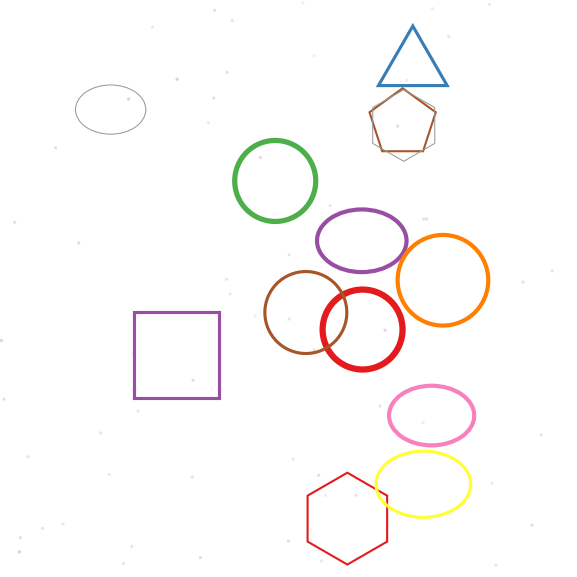[{"shape": "hexagon", "thickness": 1, "radius": 0.4, "center": [0.601, 0.101]}, {"shape": "circle", "thickness": 3, "radius": 0.35, "center": [0.628, 0.429]}, {"shape": "triangle", "thickness": 1.5, "radius": 0.34, "center": [0.715, 0.885]}, {"shape": "circle", "thickness": 2.5, "radius": 0.35, "center": [0.477, 0.686]}, {"shape": "oval", "thickness": 2, "radius": 0.39, "center": [0.626, 0.582]}, {"shape": "square", "thickness": 1.5, "radius": 0.37, "center": [0.306, 0.385]}, {"shape": "circle", "thickness": 2, "radius": 0.39, "center": [0.767, 0.514]}, {"shape": "oval", "thickness": 1.5, "radius": 0.41, "center": [0.733, 0.161]}, {"shape": "circle", "thickness": 1.5, "radius": 0.35, "center": [0.53, 0.458]}, {"shape": "pentagon", "thickness": 1, "radius": 0.3, "center": [0.697, 0.786]}, {"shape": "oval", "thickness": 2, "radius": 0.37, "center": [0.747, 0.28]}, {"shape": "hexagon", "thickness": 0.5, "radius": 0.31, "center": [0.699, 0.782]}, {"shape": "oval", "thickness": 0.5, "radius": 0.3, "center": [0.192, 0.809]}]